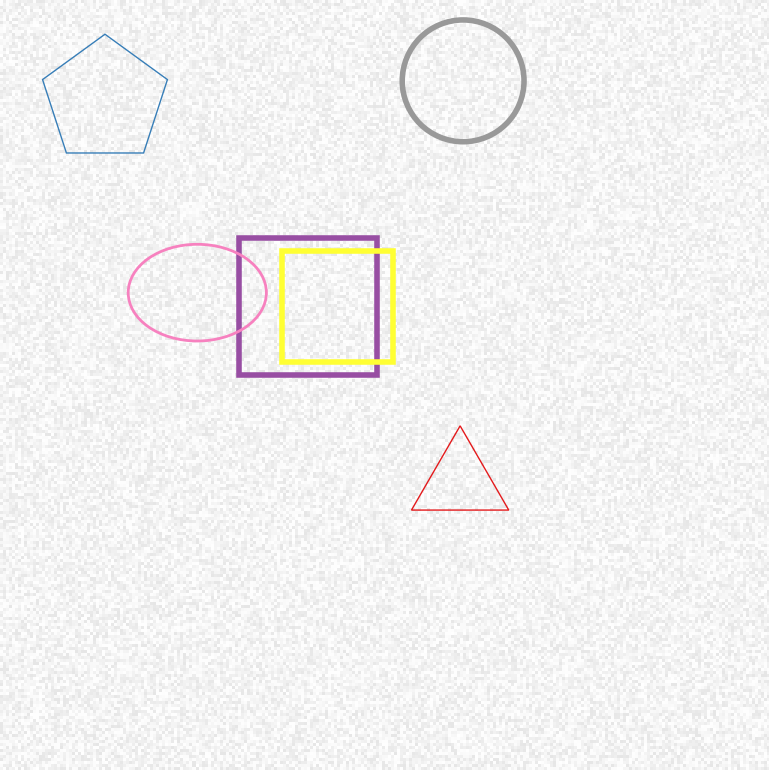[{"shape": "triangle", "thickness": 0.5, "radius": 0.36, "center": [0.598, 0.374]}, {"shape": "pentagon", "thickness": 0.5, "radius": 0.43, "center": [0.136, 0.87]}, {"shape": "square", "thickness": 2, "radius": 0.45, "center": [0.4, 0.602]}, {"shape": "square", "thickness": 2, "radius": 0.36, "center": [0.438, 0.602]}, {"shape": "oval", "thickness": 1, "radius": 0.45, "center": [0.256, 0.62]}, {"shape": "circle", "thickness": 2, "radius": 0.4, "center": [0.601, 0.895]}]